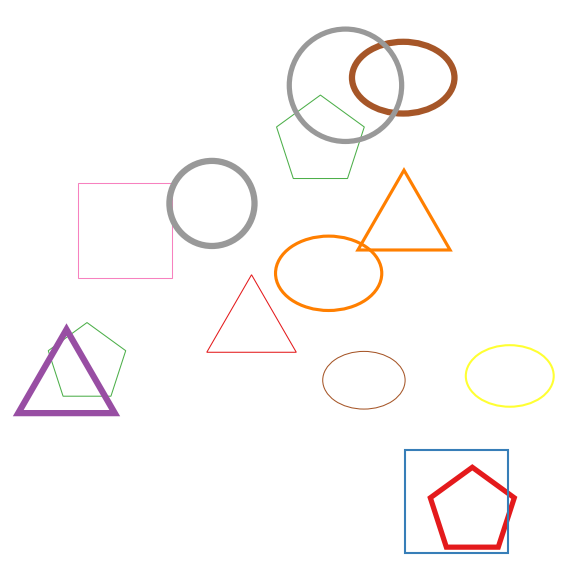[{"shape": "pentagon", "thickness": 2.5, "radius": 0.38, "center": [0.818, 0.114]}, {"shape": "triangle", "thickness": 0.5, "radius": 0.45, "center": [0.436, 0.434]}, {"shape": "square", "thickness": 1, "radius": 0.45, "center": [0.79, 0.13]}, {"shape": "pentagon", "thickness": 0.5, "radius": 0.35, "center": [0.151, 0.37]}, {"shape": "pentagon", "thickness": 0.5, "radius": 0.4, "center": [0.555, 0.755]}, {"shape": "triangle", "thickness": 3, "radius": 0.48, "center": [0.115, 0.332]}, {"shape": "oval", "thickness": 1.5, "radius": 0.46, "center": [0.569, 0.526]}, {"shape": "triangle", "thickness": 1.5, "radius": 0.46, "center": [0.7, 0.612]}, {"shape": "oval", "thickness": 1, "radius": 0.38, "center": [0.883, 0.348]}, {"shape": "oval", "thickness": 3, "radius": 0.44, "center": [0.698, 0.865]}, {"shape": "oval", "thickness": 0.5, "radius": 0.36, "center": [0.63, 0.341]}, {"shape": "square", "thickness": 0.5, "radius": 0.41, "center": [0.216, 0.6]}, {"shape": "circle", "thickness": 3, "radius": 0.37, "center": [0.367, 0.647]}, {"shape": "circle", "thickness": 2.5, "radius": 0.49, "center": [0.598, 0.851]}]